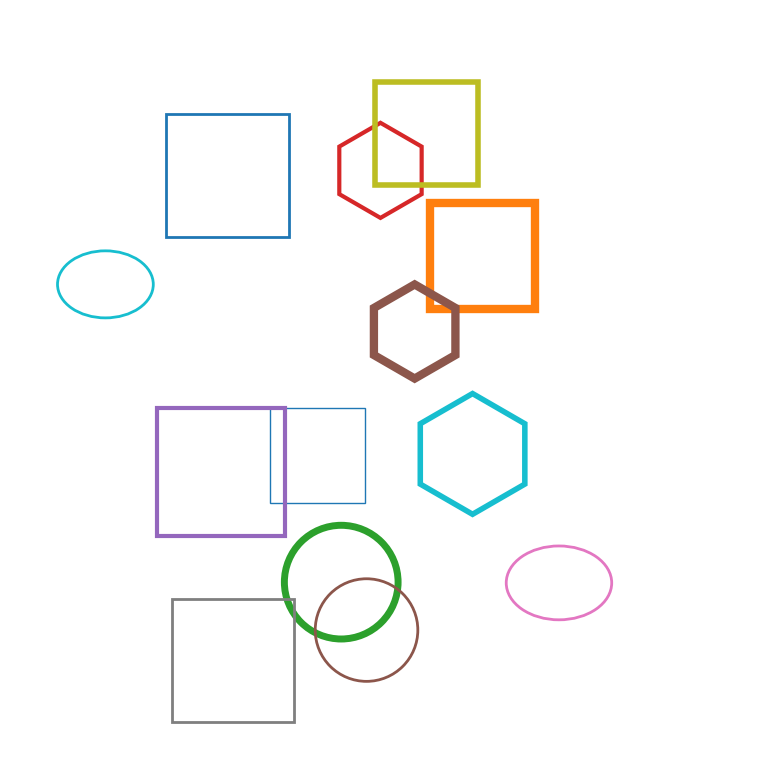[{"shape": "square", "thickness": 1, "radius": 0.4, "center": [0.295, 0.772]}, {"shape": "square", "thickness": 0.5, "radius": 0.31, "center": [0.412, 0.408]}, {"shape": "square", "thickness": 3, "radius": 0.34, "center": [0.626, 0.667]}, {"shape": "circle", "thickness": 2.5, "radius": 0.37, "center": [0.443, 0.244]}, {"shape": "hexagon", "thickness": 1.5, "radius": 0.31, "center": [0.494, 0.779]}, {"shape": "square", "thickness": 1.5, "radius": 0.41, "center": [0.287, 0.387]}, {"shape": "circle", "thickness": 1, "radius": 0.33, "center": [0.476, 0.182]}, {"shape": "hexagon", "thickness": 3, "radius": 0.31, "center": [0.539, 0.569]}, {"shape": "oval", "thickness": 1, "radius": 0.34, "center": [0.726, 0.243]}, {"shape": "square", "thickness": 1, "radius": 0.4, "center": [0.303, 0.142]}, {"shape": "square", "thickness": 2, "radius": 0.33, "center": [0.554, 0.827]}, {"shape": "hexagon", "thickness": 2, "radius": 0.39, "center": [0.614, 0.41]}, {"shape": "oval", "thickness": 1, "radius": 0.31, "center": [0.137, 0.631]}]